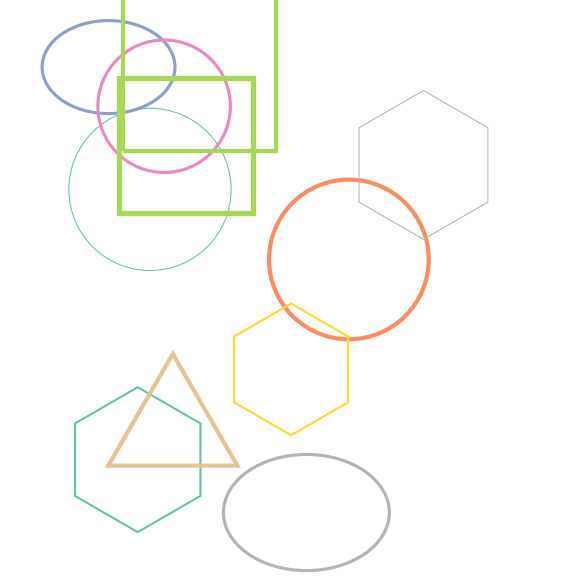[{"shape": "hexagon", "thickness": 1, "radius": 0.63, "center": [0.238, 0.203]}, {"shape": "circle", "thickness": 0.5, "radius": 0.7, "center": [0.26, 0.671]}, {"shape": "circle", "thickness": 2, "radius": 0.69, "center": [0.604, 0.55]}, {"shape": "oval", "thickness": 1.5, "radius": 0.58, "center": [0.188, 0.883]}, {"shape": "circle", "thickness": 1.5, "radius": 0.57, "center": [0.284, 0.815]}, {"shape": "square", "thickness": 2.5, "radius": 0.58, "center": [0.322, 0.747]}, {"shape": "square", "thickness": 2, "radius": 0.66, "center": [0.346, 0.87]}, {"shape": "hexagon", "thickness": 1, "radius": 0.57, "center": [0.504, 0.359]}, {"shape": "triangle", "thickness": 2, "radius": 0.65, "center": [0.299, 0.257]}, {"shape": "hexagon", "thickness": 0.5, "radius": 0.64, "center": [0.733, 0.714]}, {"shape": "oval", "thickness": 1.5, "radius": 0.72, "center": [0.531, 0.112]}]